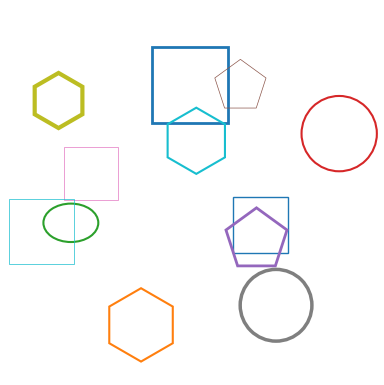[{"shape": "square", "thickness": 1, "radius": 0.36, "center": [0.677, 0.416]}, {"shape": "square", "thickness": 2, "radius": 0.49, "center": [0.494, 0.778]}, {"shape": "hexagon", "thickness": 1.5, "radius": 0.48, "center": [0.366, 0.156]}, {"shape": "oval", "thickness": 1.5, "radius": 0.36, "center": [0.184, 0.421]}, {"shape": "circle", "thickness": 1.5, "radius": 0.49, "center": [0.881, 0.653]}, {"shape": "pentagon", "thickness": 2, "radius": 0.42, "center": [0.666, 0.377]}, {"shape": "pentagon", "thickness": 0.5, "radius": 0.35, "center": [0.624, 0.776]}, {"shape": "square", "thickness": 0.5, "radius": 0.35, "center": [0.236, 0.548]}, {"shape": "circle", "thickness": 2.5, "radius": 0.47, "center": [0.717, 0.207]}, {"shape": "hexagon", "thickness": 3, "radius": 0.36, "center": [0.152, 0.739]}, {"shape": "square", "thickness": 0.5, "radius": 0.42, "center": [0.107, 0.399]}, {"shape": "hexagon", "thickness": 1.5, "radius": 0.43, "center": [0.51, 0.634]}]